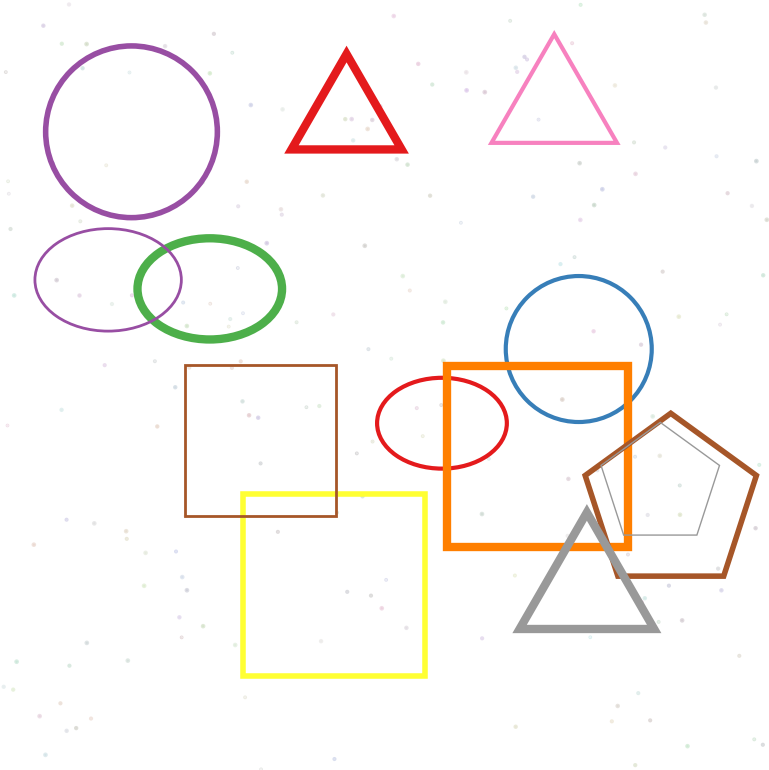[{"shape": "oval", "thickness": 1.5, "radius": 0.42, "center": [0.574, 0.45]}, {"shape": "triangle", "thickness": 3, "radius": 0.41, "center": [0.45, 0.847]}, {"shape": "circle", "thickness": 1.5, "radius": 0.47, "center": [0.752, 0.547]}, {"shape": "oval", "thickness": 3, "radius": 0.47, "center": [0.272, 0.625]}, {"shape": "circle", "thickness": 2, "radius": 0.56, "center": [0.171, 0.829]}, {"shape": "oval", "thickness": 1, "radius": 0.48, "center": [0.14, 0.637]}, {"shape": "square", "thickness": 3, "radius": 0.59, "center": [0.698, 0.407]}, {"shape": "square", "thickness": 2, "radius": 0.59, "center": [0.434, 0.24]}, {"shape": "square", "thickness": 1, "radius": 0.49, "center": [0.338, 0.428]}, {"shape": "pentagon", "thickness": 2, "radius": 0.58, "center": [0.871, 0.346]}, {"shape": "triangle", "thickness": 1.5, "radius": 0.47, "center": [0.72, 0.862]}, {"shape": "pentagon", "thickness": 0.5, "radius": 0.4, "center": [0.858, 0.371]}, {"shape": "triangle", "thickness": 3, "radius": 0.5, "center": [0.762, 0.234]}]